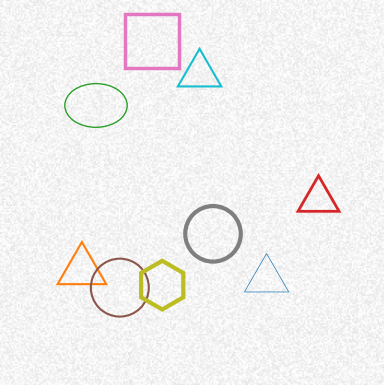[{"shape": "triangle", "thickness": 0.5, "radius": 0.33, "center": [0.692, 0.275]}, {"shape": "triangle", "thickness": 1.5, "radius": 0.36, "center": [0.213, 0.298]}, {"shape": "oval", "thickness": 1, "radius": 0.41, "center": [0.249, 0.726]}, {"shape": "triangle", "thickness": 2, "radius": 0.31, "center": [0.827, 0.482]}, {"shape": "circle", "thickness": 1.5, "radius": 0.38, "center": [0.311, 0.253]}, {"shape": "square", "thickness": 2.5, "radius": 0.35, "center": [0.395, 0.893]}, {"shape": "circle", "thickness": 3, "radius": 0.36, "center": [0.553, 0.393]}, {"shape": "hexagon", "thickness": 3, "radius": 0.32, "center": [0.421, 0.259]}, {"shape": "triangle", "thickness": 1.5, "radius": 0.33, "center": [0.518, 0.808]}]